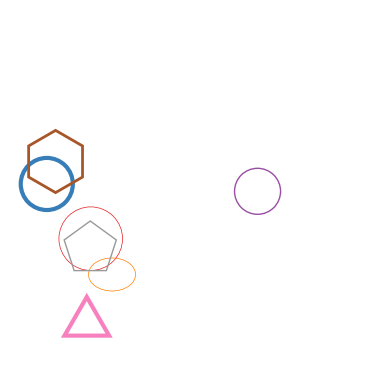[{"shape": "circle", "thickness": 0.5, "radius": 0.41, "center": [0.236, 0.38]}, {"shape": "circle", "thickness": 3, "radius": 0.34, "center": [0.122, 0.522]}, {"shape": "circle", "thickness": 1, "radius": 0.3, "center": [0.669, 0.503]}, {"shape": "oval", "thickness": 0.5, "radius": 0.31, "center": [0.291, 0.287]}, {"shape": "hexagon", "thickness": 2, "radius": 0.4, "center": [0.144, 0.581]}, {"shape": "triangle", "thickness": 3, "radius": 0.33, "center": [0.225, 0.162]}, {"shape": "pentagon", "thickness": 1, "radius": 0.36, "center": [0.234, 0.355]}]